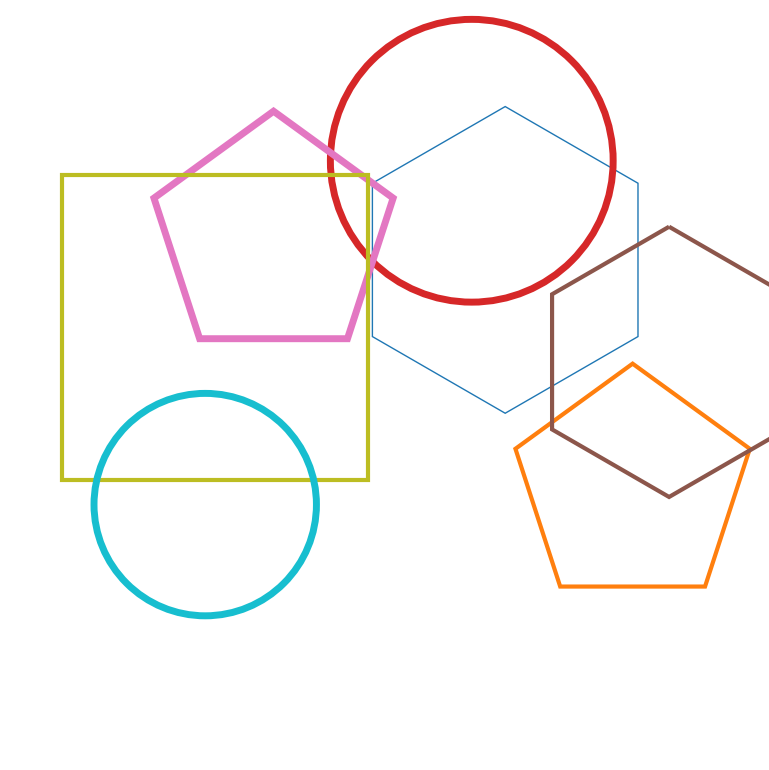[{"shape": "hexagon", "thickness": 0.5, "radius": 1.0, "center": [0.656, 0.662]}, {"shape": "pentagon", "thickness": 1.5, "radius": 0.8, "center": [0.822, 0.368]}, {"shape": "circle", "thickness": 2.5, "radius": 0.92, "center": [0.613, 0.791]}, {"shape": "hexagon", "thickness": 1.5, "radius": 0.88, "center": [0.869, 0.53]}, {"shape": "pentagon", "thickness": 2.5, "radius": 0.82, "center": [0.355, 0.692]}, {"shape": "square", "thickness": 1.5, "radius": 0.99, "center": [0.279, 0.575]}, {"shape": "circle", "thickness": 2.5, "radius": 0.72, "center": [0.267, 0.345]}]